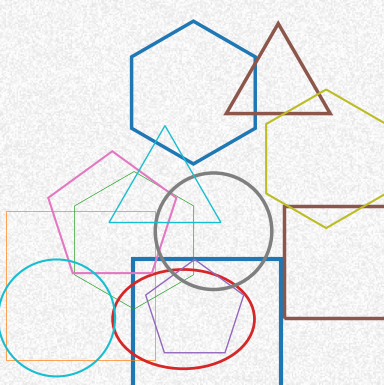[{"shape": "square", "thickness": 3, "radius": 0.96, "center": [0.537, 0.135]}, {"shape": "hexagon", "thickness": 2.5, "radius": 0.93, "center": [0.502, 0.76]}, {"shape": "square", "thickness": 0.5, "radius": 0.97, "center": [0.208, 0.258]}, {"shape": "hexagon", "thickness": 0.5, "radius": 0.89, "center": [0.348, 0.376]}, {"shape": "oval", "thickness": 2, "radius": 0.92, "center": [0.477, 0.171]}, {"shape": "pentagon", "thickness": 1, "radius": 0.67, "center": [0.506, 0.192]}, {"shape": "triangle", "thickness": 2.5, "radius": 0.78, "center": [0.723, 0.783]}, {"shape": "square", "thickness": 2.5, "radius": 0.73, "center": [0.883, 0.32]}, {"shape": "pentagon", "thickness": 1.5, "radius": 0.87, "center": [0.292, 0.432]}, {"shape": "circle", "thickness": 2.5, "radius": 0.76, "center": [0.555, 0.399]}, {"shape": "hexagon", "thickness": 1.5, "radius": 0.9, "center": [0.847, 0.588]}, {"shape": "circle", "thickness": 1.5, "radius": 0.76, "center": [0.147, 0.174]}, {"shape": "triangle", "thickness": 1, "radius": 0.84, "center": [0.429, 0.506]}]